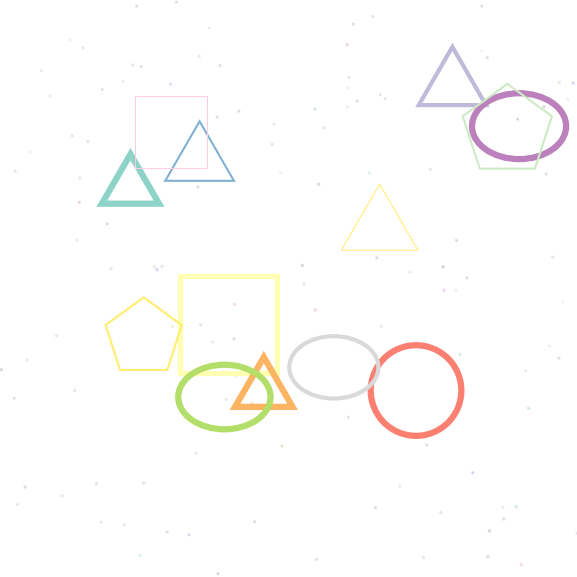[{"shape": "triangle", "thickness": 3, "radius": 0.29, "center": [0.226, 0.675]}, {"shape": "square", "thickness": 2.5, "radius": 0.42, "center": [0.396, 0.437]}, {"shape": "triangle", "thickness": 2, "radius": 0.34, "center": [0.783, 0.851]}, {"shape": "circle", "thickness": 3, "radius": 0.39, "center": [0.72, 0.323]}, {"shape": "triangle", "thickness": 1, "radius": 0.34, "center": [0.346, 0.72]}, {"shape": "triangle", "thickness": 3, "radius": 0.29, "center": [0.457, 0.323]}, {"shape": "oval", "thickness": 3, "radius": 0.4, "center": [0.389, 0.312]}, {"shape": "square", "thickness": 0.5, "radius": 0.31, "center": [0.296, 0.771]}, {"shape": "oval", "thickness": 2, "radius": 0.39, "center": [0.578, 0.363]}, {"shape": "oval", "thickness": 3, "radius": 0.41, "center": [0.899, 0.781]}, {"shape": "pentagon", "thickness": 1, "radius": 0.41, "center": [0.878, 0.773]}, {"shape": "triangle", "thickness": 0.5, "radius": 0.38, "center": [0.657, 0.604]}, {"shape": "pentagon", "thickness": 1, "radius": 0.35, "center": [0.249, 0.415]}]